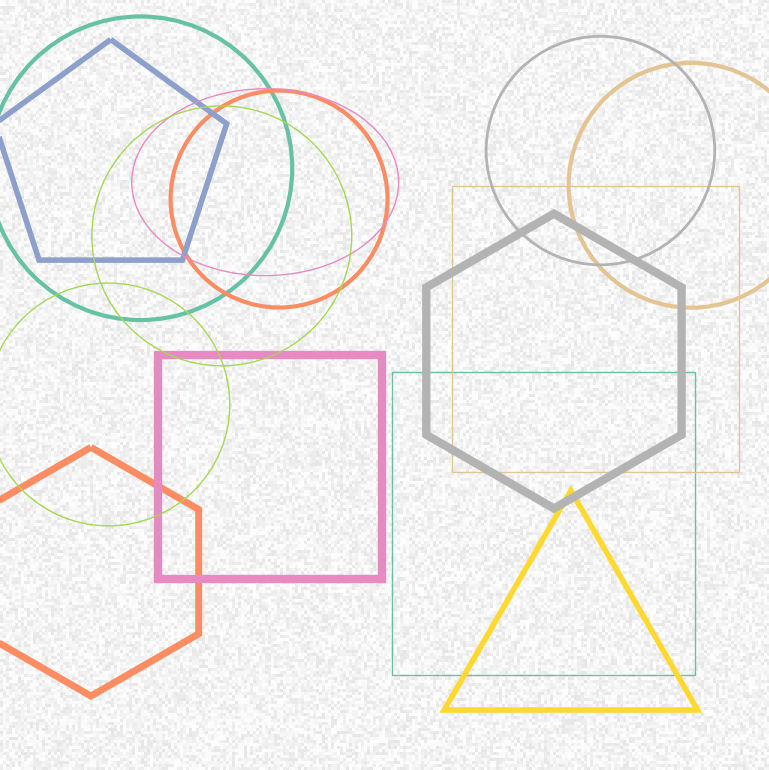[{"shape": "circle", "thickness": 1.5, "radius": 0.99, "center": [0.182, 0.781]}, {"shape": "square", "thickness": 0.5, "radius": 0.98, "center": [0.706, 0.32]}, {"shape": "circle", "thickness": 1.5, "radius": 0.7, "center": [0.362, 0.741]}, {"shape": "hexagon", "thickness": 2.5, "radius": 0.81, "center": [0.118, 0.258]}, {"shape": "pentagon", "thickness": 2, "radius": 0.79, "center": [0.144, 0.79]}, {"shape": "square", "thickness": 3, "radius": 0.73, "center": [0.351, 0.393]}, {"shape": "oval", "thickness": 0.5, "radius": 0.87, "center": [0.344, 0.763]}, {"shape": "circle", "thickness": 0.5, "radius": 0.79, "center": [0.141, 0.475]}, {"shape": "circle", "thickness": 0.5, "radius": 0.84, "center": [0.288, 0.694]}, {"shape": "triangle", "thickness": 2, "radius": 0.95, "center": [0.741, 0.173]}, {"shape": "circle", "thickness": 1.5, "radius": 0.8, "center": [0.897, 0.759]}, {"shape": "square", "thickness": 0.5, "radius": 0.93, "center": [0.774, 0.573]}, {"shape": "circle", "thickness": 1, "radius": 0.74, "center": [0.78, 0.804]}, {"shape": "hexagon", "thickness": 3, "radius": 0.96, "center": [0.719, 0.531]}]